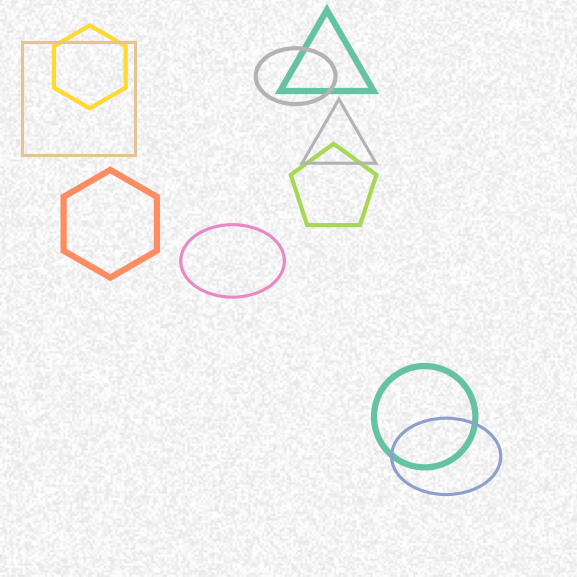[{"shape": "triangle", "thickness": 3, "radius": 0.47, "center": [0.566, 0.888]}, {"shape": "circle", "thickness": 3, "radius": 0.44, "center": [0.735, 0.278]}, {"shape": "hexagon", "thickness": 3, "radius": 0.47, "center": [0.191, 0.612]}, {"shape": "oval", "thickness": 1.5, "radius": 0.47, "center": [0.773, 0.209]}, {"shape": "oval", "thickness": 1.5, "radius": 0.45, "center": [0.403, 0.547]}, {"shape": "pentagon", "thickness": 2, "radius": 0.39, "center": [0.578, 0.672]}, {"shape": "hexagon", "thickness": 2, "radius": 0.36, "center": [0.155, 0.883]}, {"shape": "square", "thickness": 1.5, "radius": 0.49, "center": [0.136, 0.829]}, {"shape": "triangle", "thickness": 1.5, "radius": 0.37, "center": [0.587, 0.753]}, {"shape": "oval", "thickness": 2, "radius": 0.35, "center": [0.512, 0.867]}]